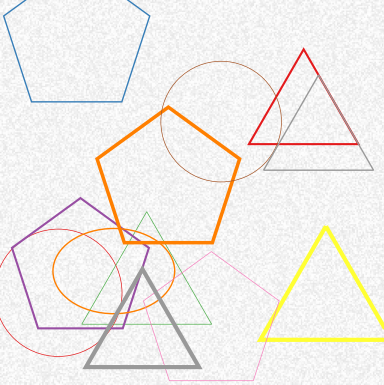[{"shape": "circle", "thickness": 0.5, "radius": 0.83, "center": [0.152, 0.239]}, {"shape": "triangle", "thickness": 1.5, "radius": 0.82, "center": [0.789, 0.708]}, {"shape": "pentagon", "thickness": 1, "radius": 1.0, "center": [0.199, 0.897]}, {"shape": "triangle", "thickness": 0.5, "radius": 0.97, "center": [0.381, 0.255]}, {"shape": "pentagon", "thickness": 1.5, "radius": 0.94, "center": [0.209, 0.298]}, {"shape": "pentagon", "thickness": 2.5, "radius": 0.97, "center": [0.437, 0.527]}, {"shape": "oval", "thickness": 1, "radius": 0.79, "center": [0.296, 0.296]}, {"shape": "triangle", "thickness": 3, "radius": 0.98, "center": [0.847, 0.216]}, {"shape": "circle", "thickness": 0.5, "radius": 0.78, "center": [0.574, 0.684]}, {"shape": "pentagon", "thickness": 0.5, "radius": 0.93, "center": [0.549, 0.161]}, {"shape": "triangle", "thickness": 1, "radius": 0.82, "center": [0.827, 0.64]}, {"shape": "triangle", "thickness": 3, "radius": 0.85, "center": [0.37, 0.131]}]